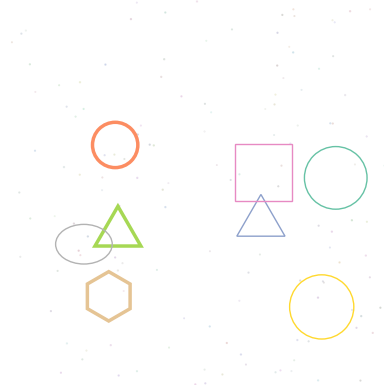[{"shape": "circle", "thickness": 1, "radius": 0.41, "center": [0.872, 0.538]}, {"shape": "circle", "thickness": 2.5, "radius": 0.29, "center": [0.299, 0.623]}, {"shape": "triangle", "thickness": 1, "radius": 0.36, "center": [0.678, 0.423]}, {"shape": "square", "thickness": 1, "radius": 0.37, "center": [0.683, 0.553]}, {"shape": "triangle", "thickness": 2.5, "radius": 0.34, "center": [0.306, 0.395]}, {"shape": "circle", "thickness": 1, "radius": 0.42, "center": [0.836, 0.203]}, {"shape": "hexagon", "thickness": 2.5, "radius": 0.32, "center": [0.282, 0.23]}, {"shape": "oval", "thickness": 1, "radius": 0.37, "center": [0.218, 0.366]}]